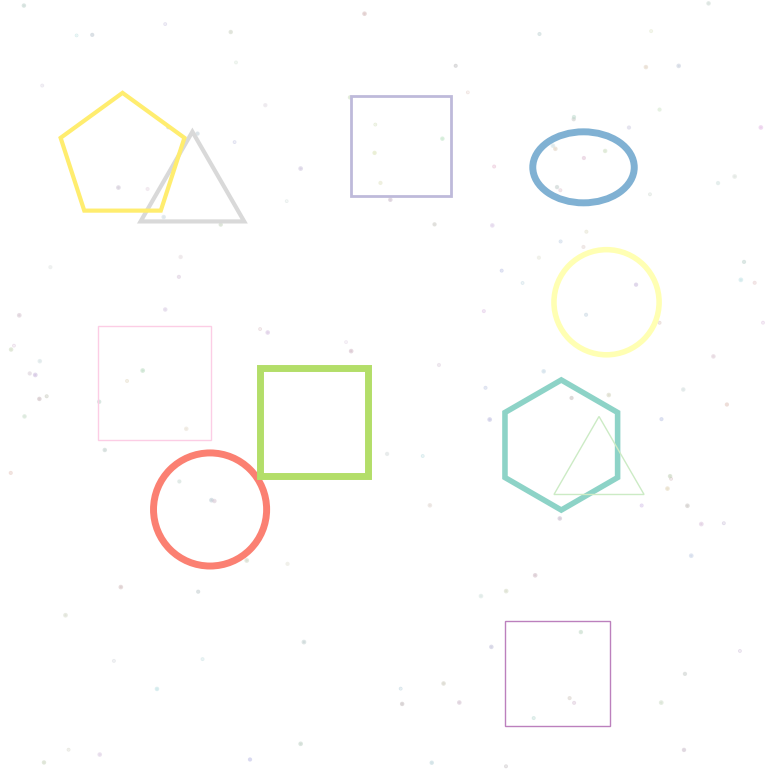[{"shape": "hexagon", "thickness": 2, "radius": 0.42, "center": [0.729, 0.422]}, {"shape": "circle", "thickness": 2, "radius": 0.34, "center": [0.788, 0.607]}, {"shape": "square", "thickness": 1, "radius": 0.33, "center": [0.521, 0.811]}, {"shape": "circle", "thickness": 2.5, "radius": 0.37, "center": [0.273, 0.338]}, {"shape": "oval", "thickness": 2.5, "radius": 0.33, "center": [0.758, 0.783]}, {"shape": "square", "thickness": 2.5, "radius": 0.35, "center": [0.408, 0.452]}, {"shape": "square", "thickness": 0.5, "radius": 0.37, "center": [0.2, 0.502]}, {"shape": "triangle", "thickness": 1.5, "radius": 0.39, "center": [0.25, 0.751]}, {"shape": "square", "thickness": 0.5, "radius": 0.34, "center": [0.724, 0.126]}, {"shape": "triangle", "thickness": 0.5, "radius": 0.34, "center": [0.778, 0.392]}, {"shape": "pentagon", "thickness": 1.5, "radius": 0.42, "center": [0.159, 0.795]}]